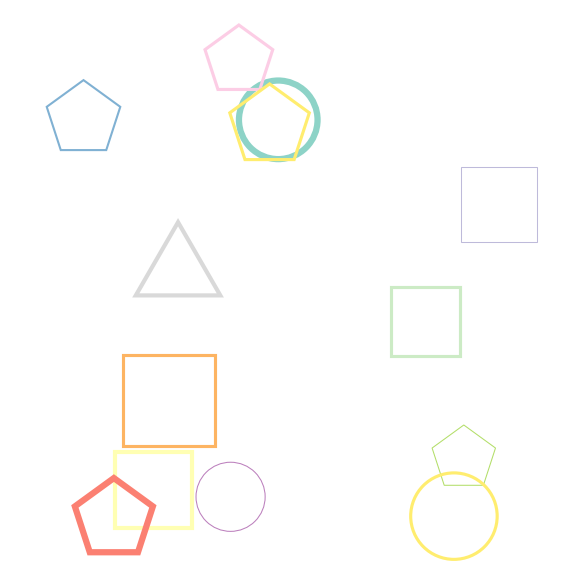[{"shape": "circle", "thickness": 3, "radius": 0.34, "center": [0.482, 0.792]}, {"shape": "square", "thickness": 2, "radius": 0.33, "center": [0.266, 0.151]}, {"shape": "square", "thickness": 0.5, "radius": 0.33, "center": [0.864, 0.645]}, {"shape": "pentagon", "thickness": 3, "radius": 0.36, "center": [0.197, 0.1]}, {"shape": "pentagon", "thickness": 1, "radius": 0.33, "center": [0.145, 0.793]}, {"shape": "square", "thickness": 1.5, "radius": 0.4, "center": [0.293, 0.305]}, {"shape": "pentagon", "thickness": 0.5, "radius": 0.29, "center": [0.803, 0.205]}, {"shape": "pentagon", "thickness": 1.5, "radius": 0.31, "center": [0.414, 0.894]}, {"shape": "triangle", "thickness": 2, "radius": 0.42, "center": [0.308, 0.53]}, {"shape": "circle", "thickness": 0.5, "radius": 0.3, "center": [0.399, 0.139]}, {"shape": "square", "thickness": 1.5, "radius": 0.3, "center": [0.736, 0.443]}, {"shape": "pentagon", "thickness": 1.5, "radius": 0.36, "center": [0.467, 0.781]}, {"shape": "circle", "thickness": 1.5, "radius": 0.37, "center": [0.786, 0.105]}]